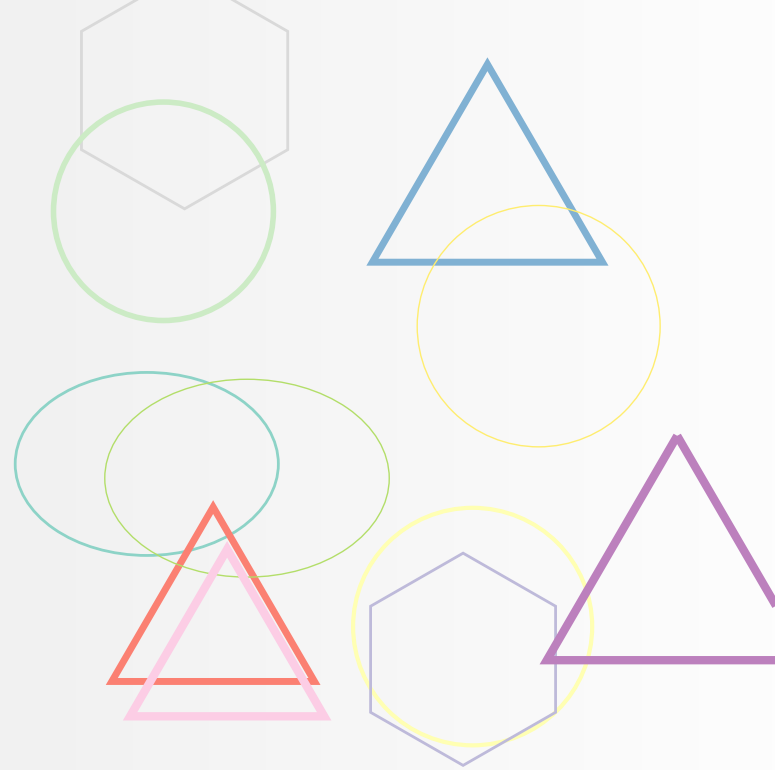[{"shape": "oval", "thickness": 1, "radius": 0.85, "center": [0.189, 0.397]}, {"shape": "circle", "thickness": 1.5, "radius": 0.77, "center": [0.61, 0.186]}, {"shape": "hexagon", "thickness": 1, "radius": 0.69, "center": [0.598, 0.144]}, {"shape": "triangle", "thickness": 2.5, "radius": 0.75, "center": [0.275, 0.19]}, {"shape": "triangle", "thickness": 2.5, "radius": 0.86, "center": [0.629, 0.745]}, {"shape": "oval", "thickness": 0.5, "radius": 0.92, "center": [0.319, 0.379]}, {"shape": "triangle", "thickness": 3, "radius": 0.72, "center": [0.293, 0.142]}, {"shape": "hexagon", "thickness": 1, "radius": 0.77, "center": [0.238, 0.882]}, {"shape": "triangle", "thickness": 3, "radius": 0.97, "center": [0.874, 0.24]}, {"shape": "circle", "thickness": 2, "radius": 0.71, "center": [0.211, 0.726]}, {"shape": "circle", "thickness": 0.5, "radius": 0.78, "center": [0.695, 0.576]}]